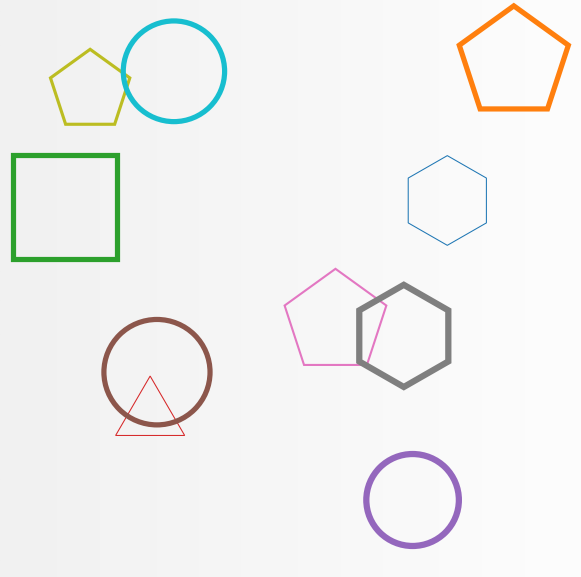[{"shape": "hexagon", "thickness": 0.5, "radius": 0.39, "center": [0.77, 0.652]}, {"shape": "pentagon", "thickness": 2.5, "radius": 0.49, "center": [0.884, 0.89]}, {"shape": "square", "thickness": 2.5, "radius": 0.45, "center": [0.112, 0.641]}, {"shape": "triangle", "thickness": 0.5, "radius": 0.34, "center": [0.258, 0.279]}, {"shape": "circle", "thickness": 3, "radius": 0.4, "center": [0.71, 0.133]}, {"shape": "circle", "thickness": 2.5, "radius": 0.46, "center": [0.27, 0.355]}, {"shape": "pentagon", "thickness": 1, "radius": 0.46, "center": [0.577, 0.442]}, {"shape": "hexagon", "thickness": 3, "radius": 0.44, "center": [0.695, 0.417]}, {"shape": "pentagon", "thickness": 1.5, "radius": 0.36, "center": [0.155, 0.842]}, {"shape": "circle", "thickness": 2.5, "radius": 0.44, "center": [0.299, 0.876]}]